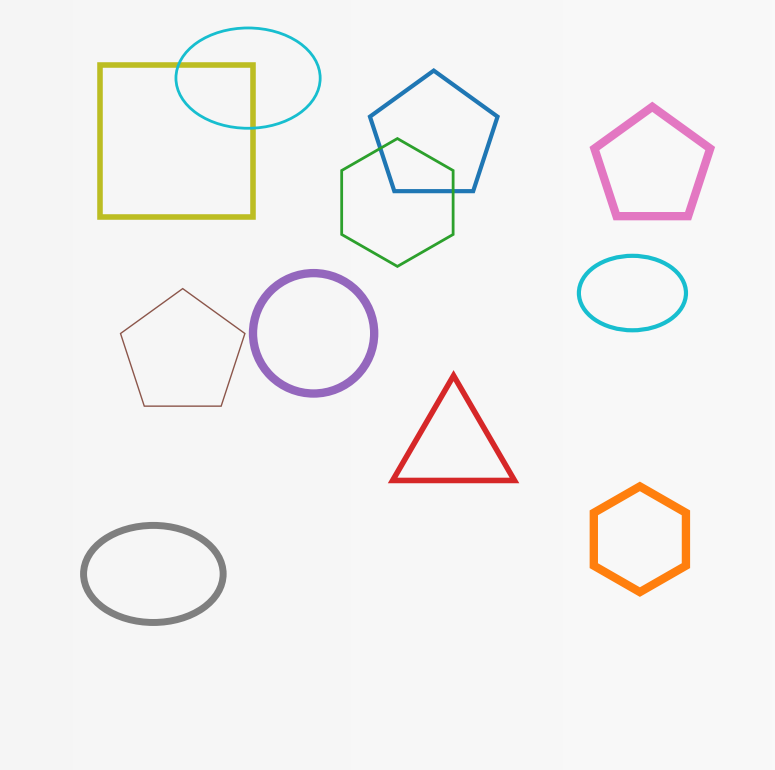[{"shape": "pentagon", "thickness": 1.5, "radius": 0.43, "center": [0.56, 0.822]}, {"shape": "hexagon", "thickness": 3, "radius": 0.34, "center": [0.826, 0.3]}, {"shape": "hexagon", "thickness": 1, "radius": 0.42, "center": [0.513, 0.737]}, {"shape": "triangle", "thickness": 2, "radius": 0.45, "center": [0.585, 0.421]}, {"shape": "circle", "thickness": 3, "radius": 0.39, "center": [0.405, 0.567]}, {"shape": "pentagon", "thickness": 0.5, "radius": 0.42, "center": [0.236, 0.541]}, {"shape": "pentagon", "thickness": 3, "radius": 0.39, "center": [0.842, 0.783]}, {"shape": "oval", "thickness": 2.5, "radius": 0.45, "center": [0.198, 0.255]}, {"shape": "square", "thickness": 2, "radius": 0.49, "center": [0.228, 0.816]}, {"shape": "oval", "thickness": 1, "radius": 0.47, "center": [0.32, 0.899]}, {"shape": "oval", "thickness": 1.5, "radius": 0.35, "center": [0.816, 0.619]}]